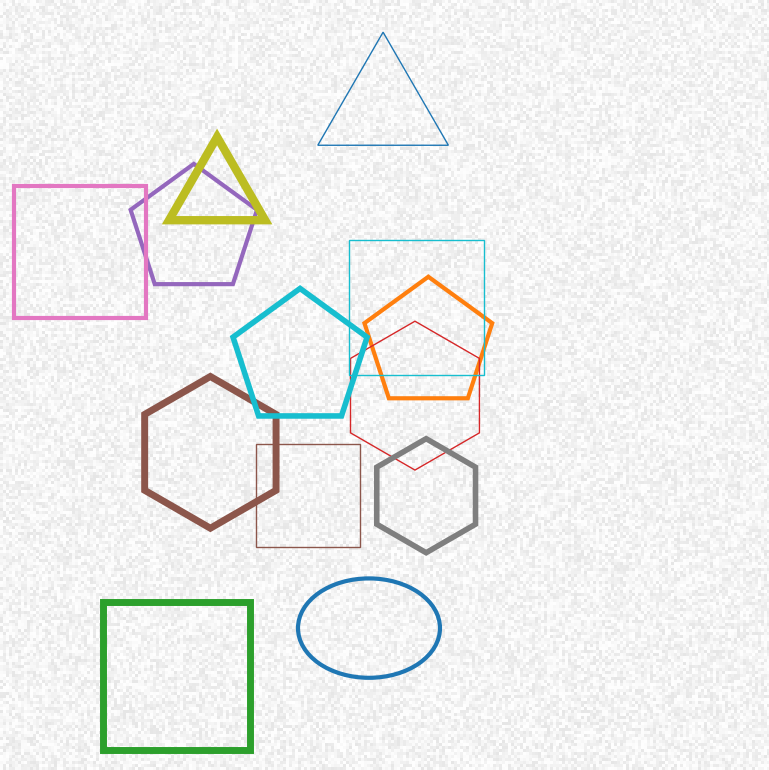[{"shape": "triangle", "thickness": 0.5, "radius": 0.49, "center": [0.498, 0.86]}, {"shape": "oval", "thickness": 1.5, "radius": 0.46, "center": [0.479, 0.184]}, {"shape": "pentagon", "thickness": 1.5, "radius": 0.44, "center": [0.556, 0.553]}, {"shape": "square", "thickness": 2.5, "radius": 0.48, "center": [0.229, 0.122]}, {"shape": "hexagon", "thickness": 0.5, "radius": 0.48, "center": [0.539, 0.486]}, {"shape": "pentagon", "thickness": 1.5, "radius": 0.43, "center": [0.252, 0.701]}, {"shape": "hexagon", "thickness": 2.5, "radius": 0.49, "center": [0.273, 0.413]}, {"shape": "square", "thickness": 0.5, "radius": 0.34, "center": [0.4, 0.356]}, {"shape": "square", "thickness": 1.5, "radius": 0.43, "center": [0.104, 0.673]}, {"shape": "hexagon", "thickness": 2, "radius": 0.37, "center": [0.553, 0.356]}, {"shape": "triangle", "thickness": 3, "radius": 0.36, "center": [0.282, 0.75]}, {"shape": "square", "thickness": 0.5, "radius": 0.44, "center": [0.541, 0.601]}, {"shape": "pentagon", "thickness": 2, "radius": 0.46, "center": [0.39, 0.534]}]